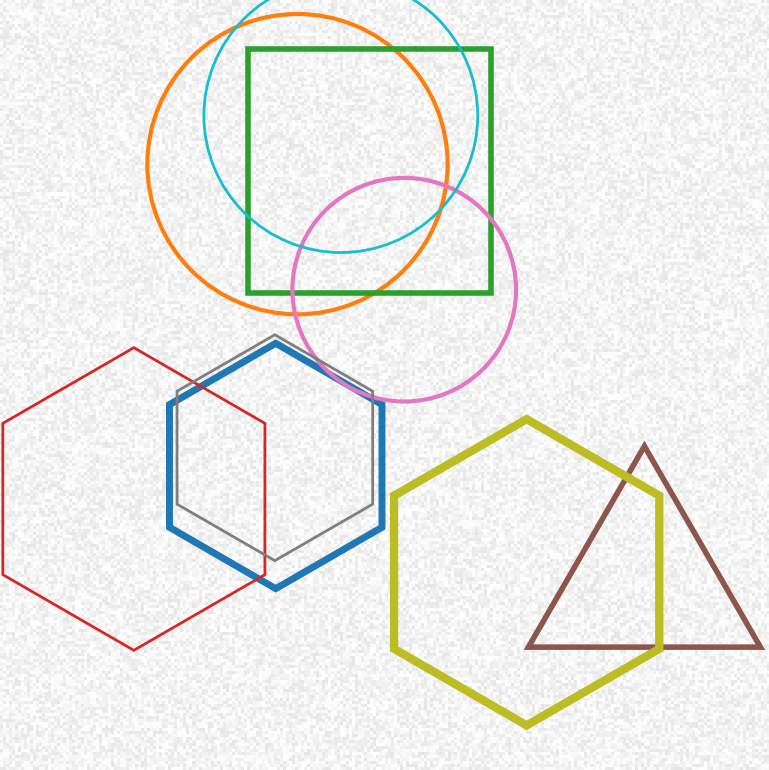[{"shape": "hexagon", "thickness": 2.5, "radius": 0.8, "center": [0.358, 0.395]}, {"shape": "circle", "thickness": 1.5, "radius": 0.98, "center": [0.386, 0.787]}, {"shape": "square", "thickness": 2, "radius": 0.79, "center": [0.48, 0.778]}, {"shape": "hexagon", "thickness": 1, "radius": 0.98, "center": [0.174, 0.352]}, {"shape": "triangle", "thickness": 2, "radius": 0.87, "center": [0.837, 0.247]}, {"shape": "circle", "thickness": 1.5, "radius": 0.73, "center": [0.525, 0.624]}, {"shape": "hexagon", "thickness": 1, "radius": 0.73, "center": [0.357, 0.419]}, {"shape": "hexagon", "thickness": 3, "radius": 0.99, "center": [0.684, 0.257]}, {"shape": "circle", "thickness": 1, "radius": 0.89, "center": [0.443, 0.85]}]